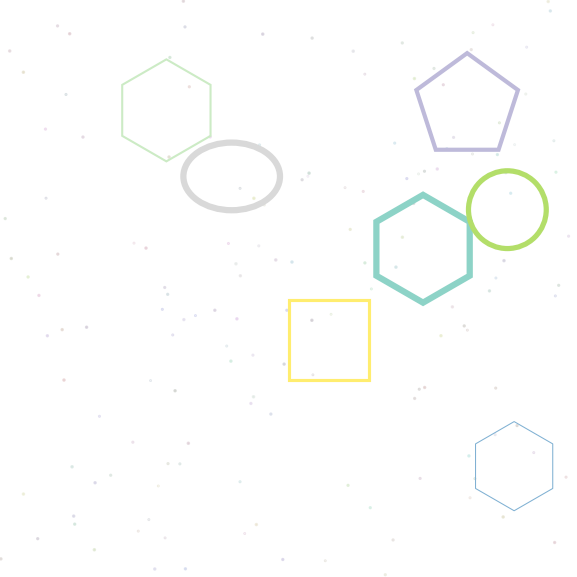[{"shape": "hexagon", "thickness": 3, "radius": 0.47, "center": [0.733, 0.568]}, {"shape": "pentagon", "thickness": 2, "radius": 0.46, "center": [0.809, 0.815]}, {"shape": "hexagon", "thickness": 0.5, "radius": 0.39, "center": [0.89, 0.192]}, {"shape": "circle", "thickness": 2.5, "radius": 0.34, "center": [0.879, 0.636]}, {"shape": "oval", "thickness": 3, "radius": 0.42, "center": [0.401, 0.694]}, {"shape": "hexagon", "thickness": 1, "radius": 0.44, "center": [0.288, 0.808]}, {"shape": "square", "thickness": 1.5, "radius": 0.35, "center": [0.57, 0.411]}]